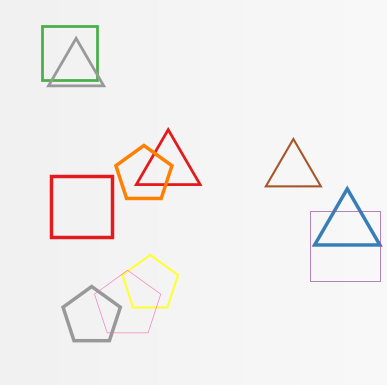[{"shape": "triangle", "thickness": 2, "radius": 0.48, "center": [0.434, 0.568]}, {"shape": "square", "thickness": 2.5, "radius": 0.39, "center": [0.211, 0.463]}, {"shape": "triangle", "thickness": 2.5, "radius": 0.49, "center": [0.896, 0.412]}, {"shape": "square", "thickness": 2, "radius": 0.35, "center": [0.179, 0.862]}, {"shape": "square", "thickness": 0.5, "radius": 0.45, "center": [0.89, 0.36]}, {"shape": "pentagon", "thickness": 2.5, "radius": 0.38, "center": [0.371, 0.546]}, {"shape": "pentagon", "thickness": 1.5, "radius": 0.38, "center": [0.388, 0.262]}, {"shape": "triangle", "thickness": 1.5, "radius": 0.41, "center": [0.757, 0.557]}, {"shape": "pentagon", "thickness": 0.5, "radius": 0.45, "center": [0.329, 0.208]}, {"shape": "triangle", "thickness": 2, "radius": 0.41, "center": [0.196, 0.818]}, {"shape": "pentagon", "thickness": 2.5, "radius": 0.39, "center": [0.237, 0.178]}]